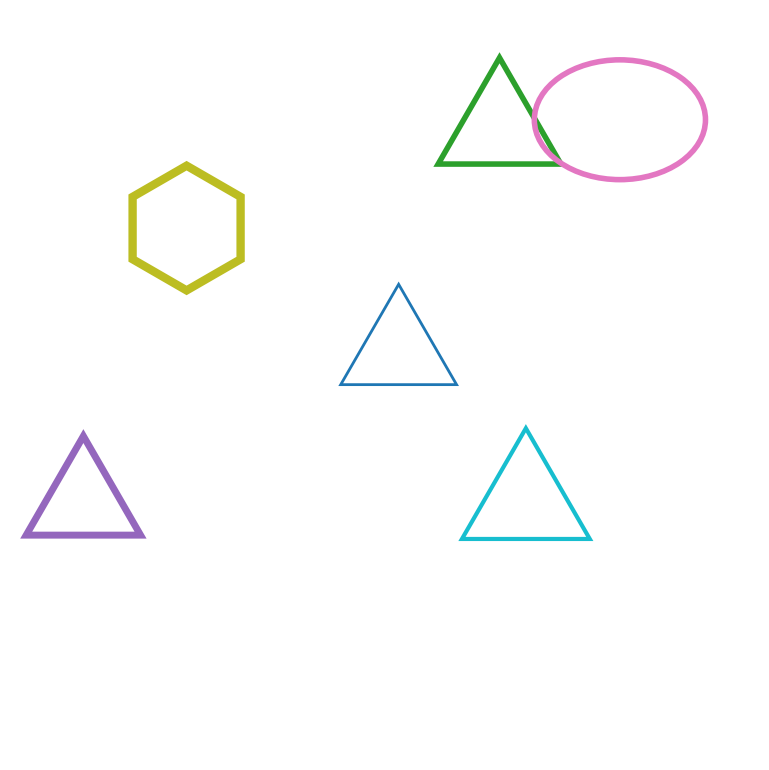[{"shape": "triangle", "thickness": 1, "radius": 0.43, "center": [0.518, 0.544]}, {"shape": "triangle", "thickness": 2, "radius": 0.46, "center": [0.649, 0.833]}, {"shape": "triangle", "thickness": 2.5, "radius": 0.43, "center": [0.108, 0.348]}, {"shape": "oval", "thickness": 2, "radius": 0.56, "center": [0.805, 0.844]}, {"shape": "hexagon", "thickness": 3, "radius": 0.4, "center": [0.242, 0.704]}, {"shape": "triangle", "thickness": 1.5, "radius": 0.48, "center": [0.683, 0.348]}]